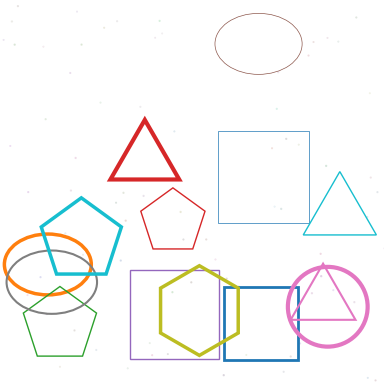[{"shape": "square", "thickness": 2, "radius": 0.47, "center": [0.678, 0.161]}, {"shape": "square", "thickness": 0.5, "radius": 0.59, "center": [0.684, 0.54]}, {"shape": "oval", "thickness": 2.5, "radius": 0.56, "center": [0.124, 0.313]}, {"shape": "pentagon", "thickness": 1, "radius": 0.5, "center": [0.156, 0.156]}, {"shape": "pentagon", "thickness": 1, "radius": 0.44, "center": [0.449, 0.424]}, {"shape": "triangle", "thickness": 3, "radius": 0.52, "center": [0.376, 0.585]}, {"shape": "square", "thickness": 1, "radius": 0.58, "center": [0.453, 0.183]}, {"shape": "oval", "thickness": 0.5, "radius": 0.57, "center": [0.672, 0.886]}, {"shape": "circle", "thickness": 3, "radius": 0.52, "center": [0.851, 0.203]}, {"shape": "triangle", "thickness": 1.5, "radius": 0.49, "center": [0.839, 0.218]}, {"shape": "oval", "thickness": 1.5, "radius": 0.59, "center": [0.135, 0.267]}, {"shape": "hexagon", "thickness": 2.5, "radius": 0.58, "center": [0.518, 0.193]}, {"shape": "triangle", "thickness": 1, "radius": 0.55, "center": [0.883, 0.445]}, {"shape": "pentagon", "thickness": 2.5, "radius": 0.55, "center": [0.211, 0.377]}]